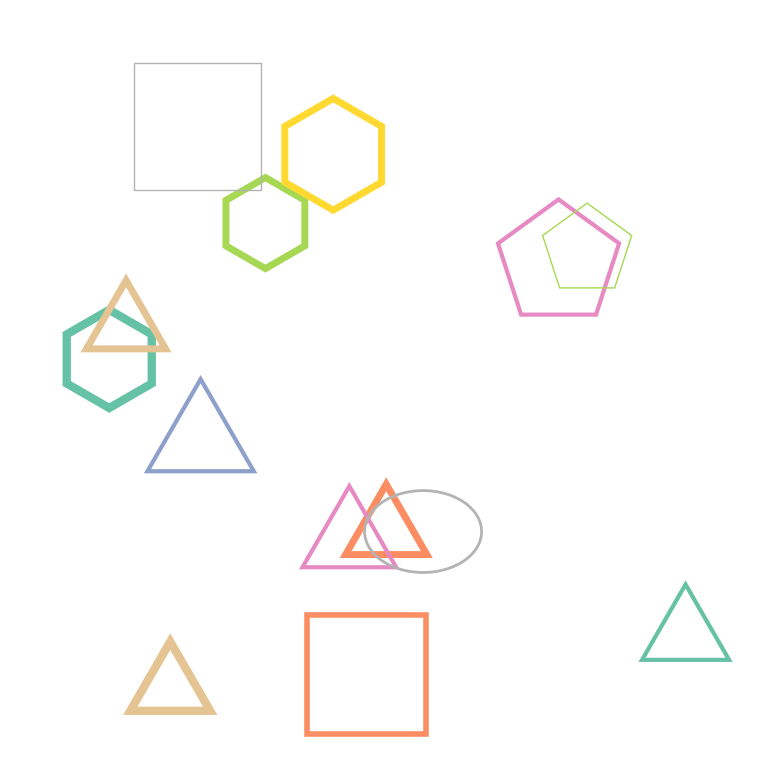[{"shape": "hexagon", "thickness": 3, "radius": 0.32, "center": [0.142, 0.534]}, {"shape": "triangle", "thickness": 1.5, "radius": 0.33, "center": [0.89, 0.176]}, {"shape": "square", "thickness": 2, "radius": 0.39, "center": [0.476, 0.124]}, {"shape": "triangle", "thickness": 2.5, "radius": 0.3, "center": [0.502, 0.31]}, {"shape": "triangle", "thickness": 1.5, "radius": 0.4, "center": [0.261, 0.428]}, {"shape": "pentagon", "thickness": 1.5, "radius": 0.41, "center": [0.725, 0.658]}, {"shape": "triangle", "thickness": 1.5, "radius": 0.35, "center": [0.454, 0.298]}, {"shape": "pentagon", "thickness": 0.5, "radius": 0.3, "center": [0.763, 0.675]}, {"shape": "hexagon", "thickness": 2.5, "radius": 0.3, "center": [0.345, 0.71]}, {"shape": "hexagon", "thickness": 2.5, "radius": 0.36, "center": [0.433, 0.8]}, {"shape": "triangle", "thickness": 3, "radius": 0.3, "center": [0.221, 0.107]}, {"shape": "triangle", "thickness": 2.5, "radius": 0.3, "center": [0.164, 0.577]}, {"shape": "oval", "thickness": 1, "radius": 0.38, "center": [0.549, 0.31]}, {"shape": "square", "thickness": 0.5, "radius": 0.41, "center": [0.256, 0.836]}]